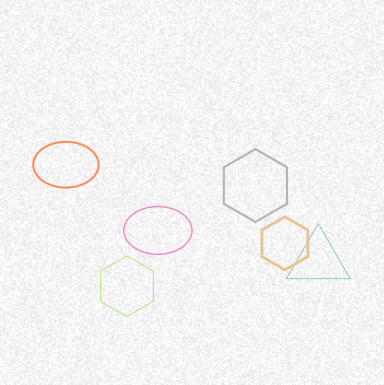[{"shape": "triangle", "thickness": 0.5, "radius": 0.48, "center": [0.827, 0.324]}, {"shape": "oval", "thickness": 1.5, "radius": 0.42, "center": [0.171, 0.572]}, {"shape": "oval", "thickness": 1, "radius": 0.44, "center": [0.41, 0.401]}, {"shape": "hexagon", "thickness": 0.5, "radius": 0.39, "center": [0.33, 0.256]}, {"shape": "hexagon", "thickness": 2, "radius": 0.35, "center": [0.74, 0.368]}, {"shape": "hexagon", "thickness": 1.5, "radius": 0.47, "center": [0.663, 0.518]}]